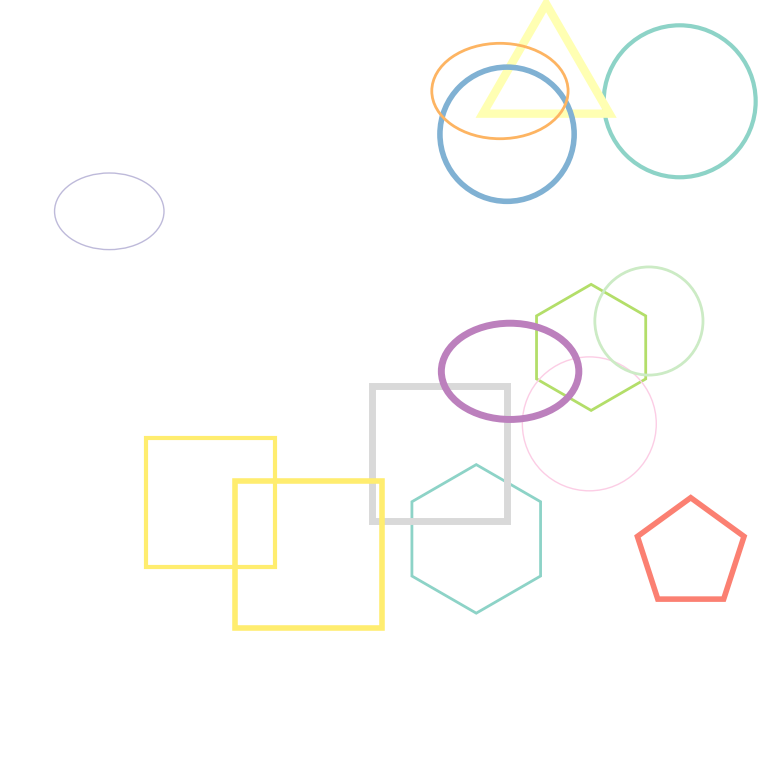[{"shape": "hexagon", "thickness": 1, "radius": 0.48, "center": [0.618, 0.3]}, {"shape": "circle", "thickness": 1.5, "radius": 0.49, "center": [0.883, 0.868]}, {"shape": "triangle", "thickness": 3, "radius": 0.48, "center": [0.709, 0.9]}, {"shape": "oval", "thickness": 0.5, "radius": 0.36, "center": [0.142, 0.726]}, {"shape": "pentagon", "thickness": 2, "radius": 0.36, "center": [0.897, 0.281]}, {"shape": "circle", "thickness": 2, "radius": 0.44, "center": [0.659, 0.826]}, {"shape": "oval", "thickness": 1, "radius": 0.44, "center": [0.649, 0.882]}, {"shape": "hexagon", "thickness": 1, "radius": 0.41, "center": [0.768, 0.549]}, {"shape": "circle", "thickness": 0.5, "radius": 0.43, "center": [0.765, 0.45]}, {"shape": "square", "thickness": 2.5, "radius": 0.44, "center": [0.57, 0.411]}, {"shape": "oval", "thickness": 2.5, "radius": 0.45, "center": [0.662, 0.518]}, {"shape": "circle", "thickness": 1, "radius": 0.35, "center": [0.843, 0.583]}, {"shape": "square", "thickness": 2, "radius": 0.48, "center": [0.401, 0.28]}, {"shape": "square", "thickness": 1.5, "radius": 0.42, "center": [0.273, 0.348]}]